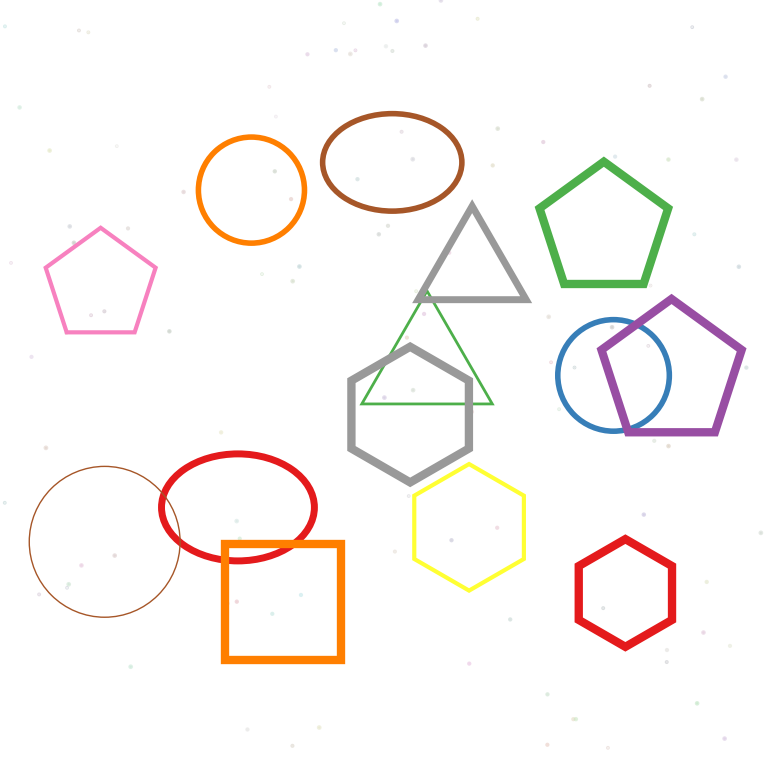[{"shape": "hexagon", "thickness": 3, "radius": 0.35, "center": [0.812, 0.23]}, {"shape": "oval", "thickness": 2.5, "radius": 0.5, "center": [0.309, 0.341]}, {"shape": "circle", "thickness": 2, "radius": 0.36, "center": [0.797, 0.512]}, {"shape": "pentagon", "thickness": 3, "radius": 0.44, "center": [0.784, 0.702]}, {"shape": "triangle", "thickness": 1, "radius": 0.49, "center": [0.555, 0.524]}, {"shape": "pentagon", "thickness": 3, "radius": 0.48, "center": [0.872, 0.516]}, {"shape": "square", "thickness": 3, "radius": 0.38, "center": [0.368, 0.218]}, {"shape": "circle", "thickness": 2, "radius": 0.34, "center": [0.327, 0.753]}, {"shape": "hexagon", "thickness": 1.5, "radius": 0.41, "center": [0.609, 0.315]}, {"shape": "circle", "thickness": 0.5, "radius": 0.49, "center": [0.136, 0.296]}, {"shape": "oval", "thickness": 2, "radius": 0.45, "center": [0.509, 0.789]}, {"shape": "pentagon", "thickness": 1.5, "radius": 0.38, "center": [0.131, 0.629]}, {"shape": "triangle", "thickness": 2.5, "radius": 0.4, "center": [0.613, 0.651]}, {"shape": "hexagon", "thickness": 3, "radius": 0.44, "center": [0.533, 0.462]}]